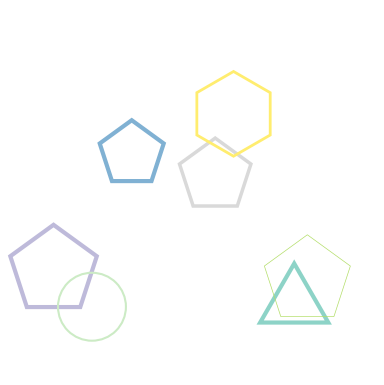[{"shape": "triangle", "thickness": 3, "radius": 0.51, "center": [0.764, 0.213]}, {"shape": "pentagon", "thickness": 3, "radius": 0.59, "center": [0.139, 0.298]}, {"shape": "pentagon", "thickness": 3, "radius": 0.44, "center": [0.342, 0.6]}, {"shape": "pentagon", "thickness": 0.5, "radius": 0.59, "center": [0.798, 0.273]}, {"shape": "pentagon", "thickness": 2.5, "radius": 0.49, "center": [0.559, 0.544]}, {"shape": "circle", "thickness": 1.5, "radius": 0.44, "center": [0.239, 0.203]}, {"shape": "hexagon", "thickness": 2, "radius": 0.55, "center": [0.607, 0.704]}]